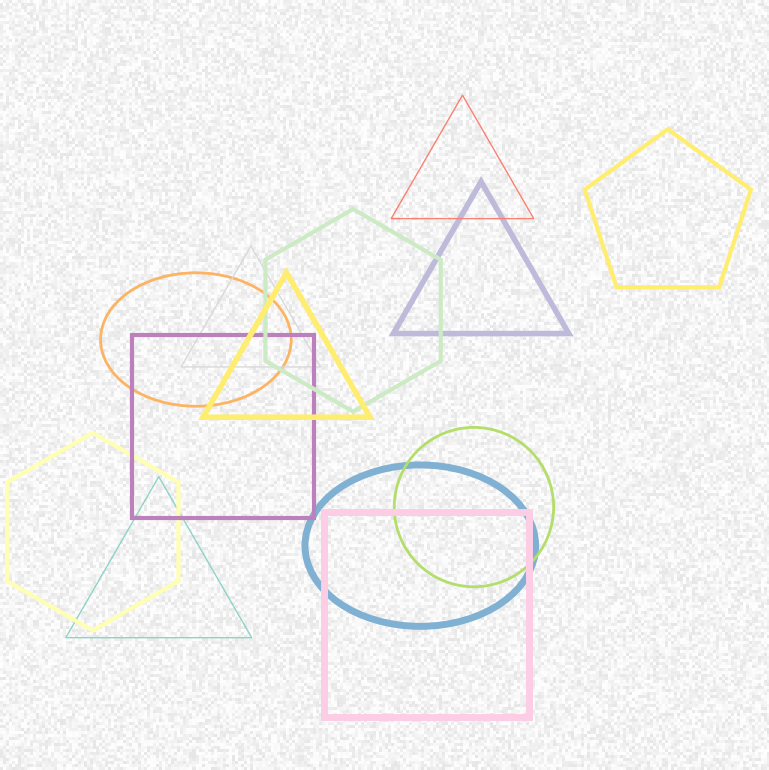[{"shape": "triangle", "thickness": 0.5, "radius": 0.7, "center": [0.206, 0.242]}, {"shape": "hexagon", "thickness": 1.5, "radius": 0.64, "center": [0.121, 0.31]}, {"shape": "triangle", "thickness": 2, "radius": 0.66, "center": [0.625, 0.633]}, {"shape": "triangle", "thickness": 0.5, "radius": 0.53, "center": [0.601, 0.77]}, {"shape": "oval", "thickness": 2.5, "radius": 0.75, "center": [0.546, 0.291]}, {"shape": "oval", "thickness": 1, "radius": 0.62, "center": [0.254, 0.559]}, {"shape": "circle", "thickness": 1, "radius": 0.52, "center": [0.615, 0.341]}, {"shape": "square", "thickness": 2.5, "radius": 0.67, "center": [0.554, 0.202]}, {"shape": "triangle", "thickness": 0.5, "radius": 0.52, "center": [0.326, 0.576]}, {"shape": "square", "thickness": 1.5, "radius": 0.59, "center": [0.29, 0.446]}, {"shape": "hexagon", "thickness": 1.5, "radius": 0.66, "center": [0.459, 0.597]}, {"shape": "pentagon", "thickness": 1.5, "radius": 0.57, "center": [0.867, 0.719]}, {"shape": "triangle", "thickness": 2, "radius": 0.63, "center": [0.372, 0.521]}]